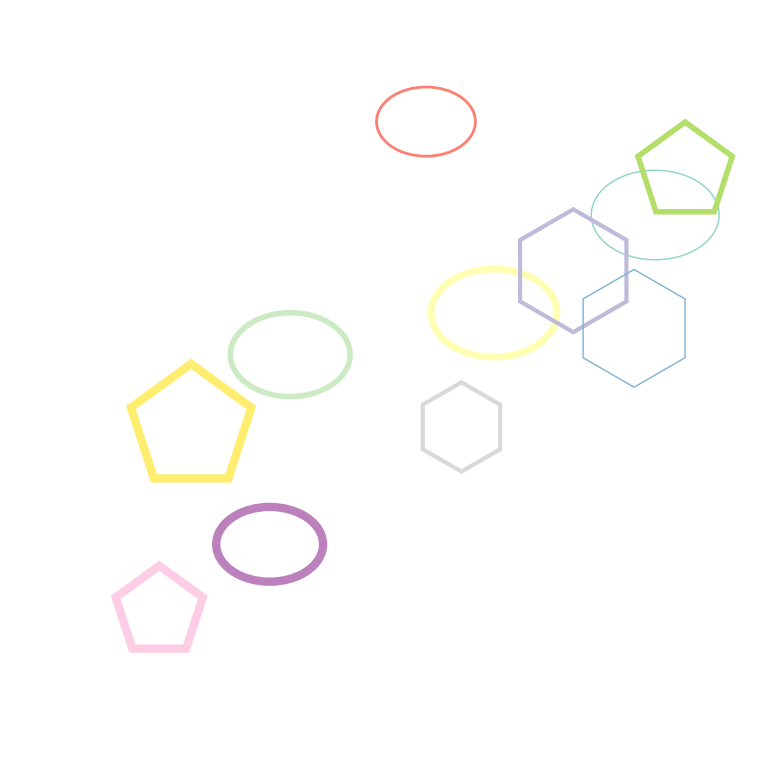[{"shape": "oval", "thickness": 0.5, "radius": 0.42, "center": [0.851, 0.721]}, {"shape": "oval", "thickness": 2.5, "radius": 0.41, "center": [0.642, 0.593]}, {"shape": "hexagon", "thickness": 1.5, "radius": 0.4, "center": [0.745, 0.648]}, {"shape": "oval", "thickness": 1, "radius": 0.32, "center": [0.553, 0.842]}, {"shape": "hexagon", "thickness": 0.5, "radius": 0.38, "center": [0.823, 0.574]}, {"shape": "pentagon", "thickness": 2, "radius": 0.32, "center": [0.89, 0.777]}, {"shape": "pentagon", "thickness": 3, "radius": 0.3, "center": [0.207, 0.206]}, {"shape": "hexagon", "thickness": 1.5, "radius": 0.29, "center": [0.599, 0.446]}, {"shape": "oval", "thickness": 3, "radius": 0.35, "center": [0.35, 0.293]}, {"shape": "oval", "thickness": 2, "radius": 0.39, "center": [0.377, 0.539]}, {"shape": "pentagon", "thickness": 3, "radius": 0.41, "center": [0.248, 0.445]}]